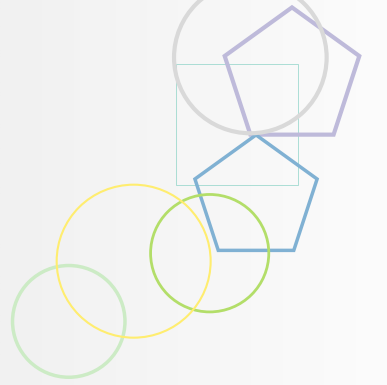[{"shape": "square", "thickness": 0.5, "radius": 0.79, "center": [0.611, 0.676]}, {"shape": "pentagon", "thickness": 3, "radius": 0.91, "center": [0.754, 0.798]}, {"shape": "pentagon", "thickness": 2.5, "radius": 0.83, "center": [0.661, 0.484]}, {"shape": "circle", "thickness": 2, "radius": 0.76, "center": [0.541, 0.342]}, {"shape": "circle", "thickness": 3, "radius": 0.98, "center": [0.646, 0.851]}, {"shape": "circle", "thickness": 2.5, "radius": 0.73, "center": [0.177, 0.165]}, {"shape": "circle", "thickness": 1.5, "radius": 0.99, "center": [0.345, 0.322]}]